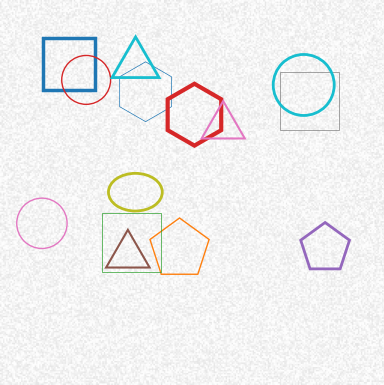[{"shape": "square", "thickness": 2.5, "radius": 0.34, "center": [0.18, 0.835]}, {"shape": "hexagon", "thickness": 0.5, "radius": 0.39, "center": [0.378, 0.762]}, {"shape": "pentagon", "thickness": 1, "radius": 0.4, "center": [0.466, 0.353]}, {"shape": "square", "thickness": 0.5, "radius": 0.38, "center": [0.343, 0.371]}, {"shape": "hexagon", "thickness": 3, "radius": 0.4, "center": [0.505, 0.702]}, {"shape": "circle", "thickness": 1, "radius": 0.32, "center": [0.224, 0.792]}, {"shape": "pentagon", "thickness": 2, "radius": 0.33, "center": [0.844, 0.355]}, {"shape": "triangle", "thickness": 1.5, "radius": 0.33, "center": [0.332, 0.338]}, {"shape": "circle", "thickness": 1, "radius": 0.33, "center": [0.109, 0.42]}, {"shape": "triangle", "thickness": 1.5, "radius": 0.32, "center": [0.58, 0.673]}, {"shape": "square", "thickness": 0.5, "radius": 0.38, "center": [0.804, 0.738]}, {"shape": "oval", "thickness": 2, "radius": 0.35, "center": [0.352, 0.501]}, {"shape": "triangle", "thickness": 2, "radius": 0.35, "center": [0.352, 0.834]}, {"shape": "circle", "thickness": 2, "radius": 0.4, "center": [0.789, 0.779]}]